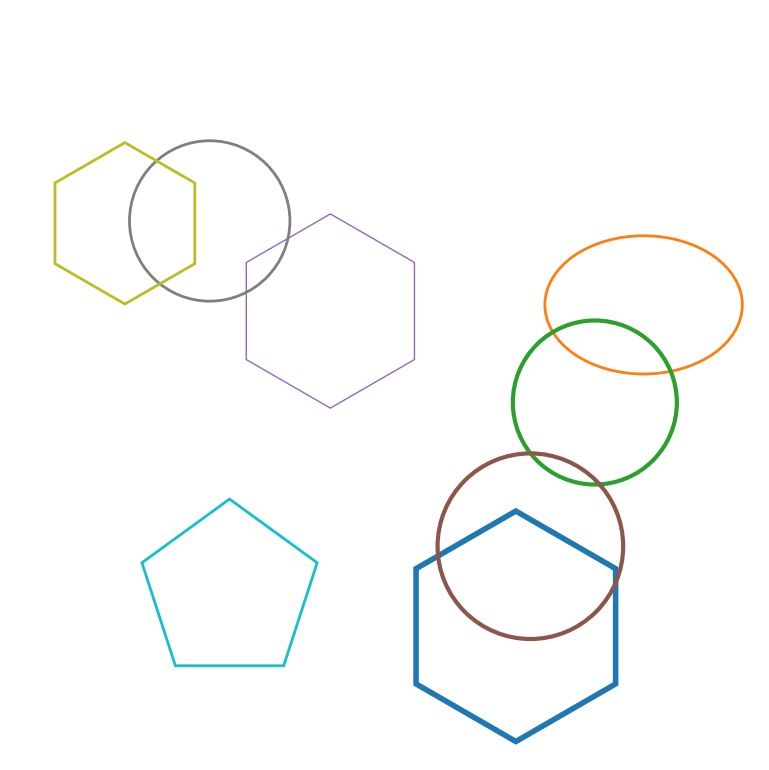[{"shape": "hexagon", "thickness": 2, "radius": 0.75, "center": [0.67, 0.187]}, {"shape": "oval", "thickness": 1, "radius": 0.64, "center": [0.836, 0.604]}, {"shape": "circle", "thickness": 1.5, "radius": 0.53, "center": [0.773, 0.477]}, {"shape": "hexagon", "thickness": 0.5, "radius": 0.63, "center": [0.429, 0.596]}, {"shape": "circle", "thickness": 1.5, "radius": 0.6, "center": [0.689, 0.291]}, {"shape": "circle", "thickness": 1, "radius": 0.52, "center": [0.272, 0.713]}, {"shape": "hexagon", "thickness": 1, "radius": 0.52, "center": [0.162, 0.71]}, {"shape": "pentagon", "thickness": 1, "radius": 0.6, "center": [0.298, 0.232]}]